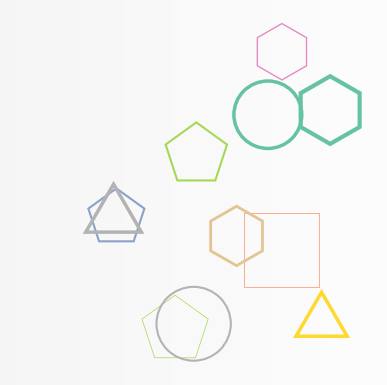[{"shape": "circle", "thickness": 2.5, "radius": 0.44, "center": [0.691, 0.702]}, {"shape": "hexagon", "thickness": 3, "radius": 0.44, "center": [0.852, 0.714]}, {"shape": "square", "thickness": 0.5, "radius": 0.48, "center": [0.726, 0.351]}, {"shape": "pentagon", "thickness": 1.5, "radius": 0.38, "center": [0.3, 0.435]}, {"shape": "hexagon", "thickness": 1, "radius": 0.37, "center": [0.728, 0.866]}, {"shape": "pentagon", "thickness": 1.5, "radius": 0.42, "center": [0.507, 0.599]}, {"shape": "pentagon", "thickness": 0.5, "radius": 0.45, "center": [0.452, 0.143]}, {"shape": "triangle", "thickness": 2.5, "radius": 0.38, "center": [0.83, 0.165]}, {"shape": "hexagon", "thickness": 2, "radius": 0.39, "center": [0.61, 0.387]}, {"shape": "circle", "thickness": 1.5, "radius": 0.48, "center": [0.5, 0.159]}, {"shape": "triangle", "thickness": 2.5, "radius": 0.41, "center": [0.293, 0.439]}]